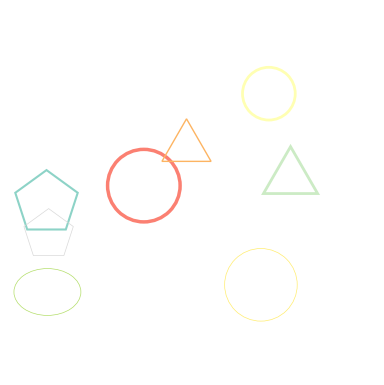[{"shape": "pentagon", "thickness": 1.5, "radius": 0.43, "center": [0.121, 0.473]}, {"shape": "circle", "thickness": 2, "radius": 0.34, "center": [0.698, 0.757]}, {"shape": "circle", "thickness": 2.5, "radius": 0.47, "center": [0.374, 0.518]}, {"shape": "triangle", "thickness": 1, "radius": 0.37, "center": [0.484, 0.618]}, {"shape": "oval", "thickness": 0.5, "radius": 0.43, "center": [0.123, 0.242]}, {"shape": "pentagon", "thickness": 0.5, "radius": 0.34, "center": [0.126, 0.391]}, {"shape": "triangle", "thickness": 2, "radius": 0.41, "center": [0.755, 0.538]}, {"shape": "circle", "thickness": 0.5, "radius": 0.47, "center": [0.678, 0.26]}]